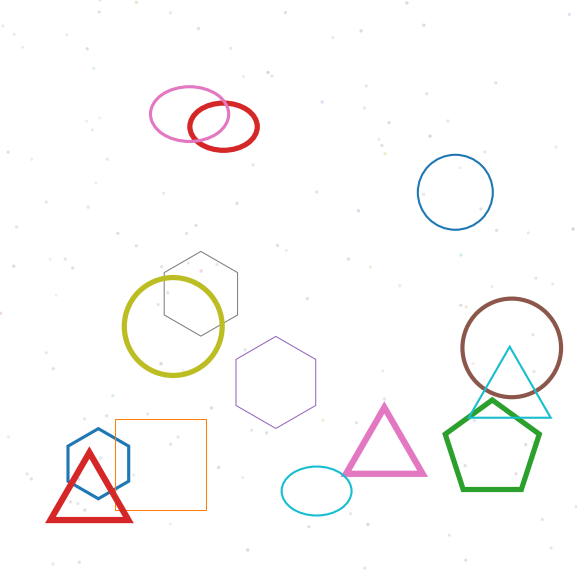[{"shape": "circle", "thickness": 1, "radius": 0.32, "center": [0.788, 0.666]}, {"shape": "hexagon", "thickness": 1.5, "radius": 0.3, "center": [0.17, 0.196]}, {"shape": "square", "thickness": 0.5, "radius": 0.4, "center": [0.277, 0.195]}, {"shape": "pentagon", "thickness": 2.5, "radius": 0.43, "center": [0.852, 0.221]}, {"shape": "triangle", "thickness": 3, "radius": 0.39, "center": [0.155, 0.138]}, {"shape": "oval", "thickness": 2.5, "radius": 0.29, "center": [0.387, 0.78]}, {"shape": "hexagon", "thickness": 0.5, "radius": 0.4, "center": [0.478, 0.337]}, {"shape": "circle", "thickness": 2, "radius": 0.43, "center": [0.886, 0.397]}, {"shape": "oval", "thickness": 1.5, "radius": 0.34, "center": [0.328, 0.802]}, {"shape": "triangle", "thickness": 3, "radius": 0.38, "center": [0.666, 0.217]}, {"shape": "hexagon", "thickness": 0.5, "radius": 0.37, "center": [0.348, 0.49]}, {"shape": "circle", "thickness": 2.5, "radius": 0.42, "center": [0.3, 0.434]}, {"shape": "triangle", "thickness": 1, "radius": 0.41, "center": [0.883, 0.317]}, {"shape": "oval", "thickness": 1, "radius": 0.3, "center": [0.548, 0.149]}]